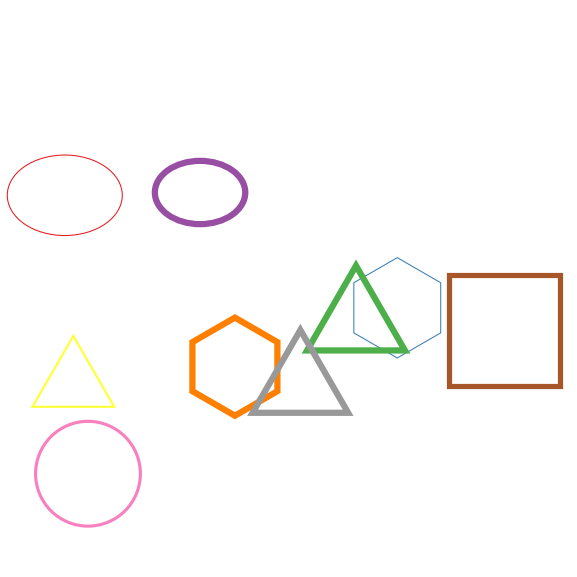[{"shape": "oval", "thickness": 0.5, "radius": 0.5, "center": [0.112, 0.661]}, {"shape": "hexagon", "thickness": 0.5, "radius": 0.43, "center": [0.688, 0.466]}, {"shape": "triangle", "thickness": 3, "radius": 0.49, "center": [0.616, 0.441]}, {"shape": "oval", "thickness": 3, "radius": 0.39, "center": [0.346, 0.666]}, {"shape": "hexagon", "thickness": 3, "radius": 0.42, "center": [0.407, 0.364]}, {"shape": "triangle", "thickness": 1, "radius": 0.41, "center": [0.127, 0.336]}, {"shape": "square", "thickness": 2.5, "radius": 0.48, "center": [0.873, 0.426]}, {"shape": "circle", "thickness": 1.5, "radius": 0.45, "center": [0.152, 0.179]}, {"shape": "triangle", "thickness": 3, "radius": 0.48, "center": [0.52, 0.332]}]